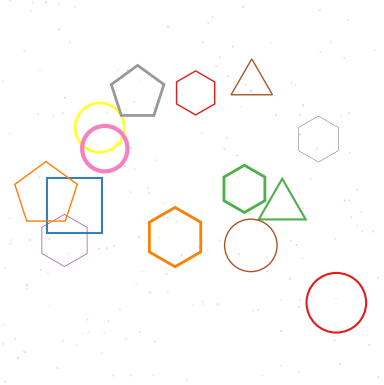[{"shape": "hexagon", "thickness": 1, "radius": 0.29, "center": [0.508, 0.759]}, {"shape": "circle", "thickness": 1.5, "radius": 0.39, "center": [0.874, 0.214]}, {"shape": "square", "thickness": 1.5, "radius": 0.36, "center": [0.193, 0.467]}, {"shape": "triangle", "thickness": 1.5, "radius": 0.35, "center": [0.733, 0.465]}, {"shape": "hexagon", "thickness": 2, "radius": 0.31, "center": [0.635, 0.509]}, {"shape": "hexagon", "thickness": 0.5, "radius": 0.34, "center": [0.168, 0.375]}, {"shape": "pentagon", "thickness": 1, "radius": 0.43, "center": [0.12, 0.495]}, {"shape": "hexagon", "thickness": 2, "radius": 0.39, "center": [0.455, 0.384]}, {"shape": "circle", "thickness": 2, "radius": 0.32, "center": [0.259, 0.669]}, {"shape": "circle", "thickness": 1, "radius": 0.34, "center": [0.652, 0.363]}, {"shape": "triangle", "thickness": 1, "radius": 0.31, "center": [0.654, 0.785]}, {"shape": "circle", "thickness": 3, "radius": 0.29, "center": [0.272, 0.614]}, {"shape": "pentagon", "thickness": 2, "radius": 0.36, "center": [0.357, 0.758]}, {"shape": "hexagon", "thickness": 0.5, "radius": 0.3, "center": [0.827, 0.639]}]